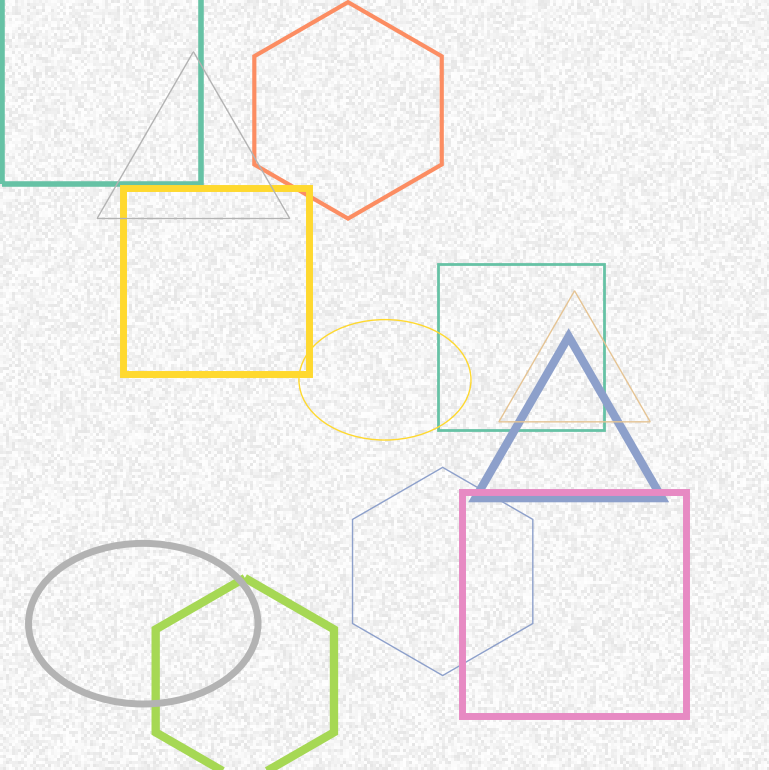[{"shape": "square", "thickness": 2, "radius": 0.65, "center": [0.132, 0.89]}, {"shape": "square", "thickness": 1, "radius": 0.54, "center": [0.676, 0.549]}, {"shape": "hexagon", "thickness": 1.5, "radius": 0.7, "center": [0.452, 0.857]}, {"shape": "triangle", "thickness": 3, "radius": 0.7, "center": [0.739, 0.423]}, {"shape": "hexagon", "thickness": 0.5, "radius": 0.68, "center": [0.575, 0.258]}, {"shape": "square", "thickness": 2.5, "radius": 0.73, "center": [0.745, 0.216]}, {"shape": "hexagon", "thickness": 3, "radius": 0.67, "center": [0.318, 0.116]}, {"shape": "oval", "thickness": 0.5, "radius": 0.56, "center": [0.5, 0.507]}, {"shape": "square", "thickness": 2.5, "radius": 0.6, "center": [0.28, 0.635]}, {"shape": "triangle", "thickness": 0.5, "radius": 0.57, "center": [0.746, 0.509]}, {"shape": "triangle", "thickness": 0.5, "radius": 0.72, "center": [0.251, 0.788]}, {"shape": "oval", "thickness": 2.5, "radius": 0.75, "center": [0.186, 0.19]}]